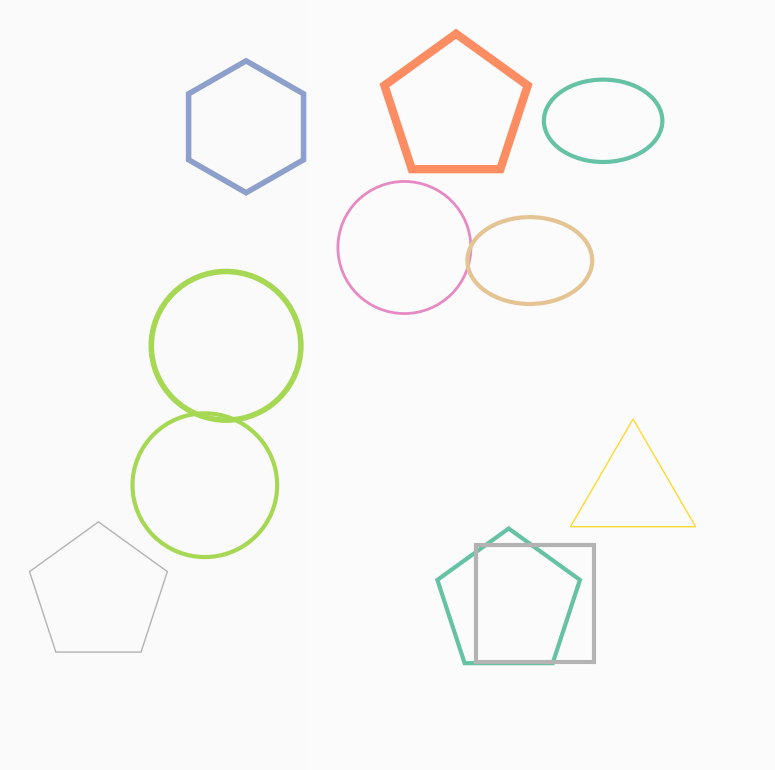[{"shape": "pentagon", "thickness": 1.5, "radius": 0.48, "center": [0.656, 0.217]}, {"shape": "oval", "thickness": 1.5, "radius": 0.38, "center": [0.778, 0.843]}, {"shape": "pentagon", "thickness": 3, "radius": 0.49, "center": [0.588, 0.859]}, {"shape": "hexagon", "thickness": 2, "radius": 0.43, "center": [0.318, 0.835]}, {"shape": "circle", "thickness": 1, "radius": 0.43, "center": [0.522, 0.679]}, {"shape": "circle", "thickness": 1.5, "radius": 0.47, "center": [0.264, 0.37]}, {"shape": "circle", "thickness": 2, "radius": 0.48, "center": [0.292, 0.551]}, {"shape": "triangle", "thickness": 0.5, "radius": 0.47, "center": [0.817, 0.363]}, {"shape": "oval", "thickness": 1.5, "radius": 0.4, "center": [0.684, 0.662]}, {"shape": "pentagon", "thickness": 0.5, "radius": 0.47, "center": [0.127, 0.229]}, {"shape": "square", "thickness": 1.5, "radius": 0.38, "center": [0.69, 0.216]}]